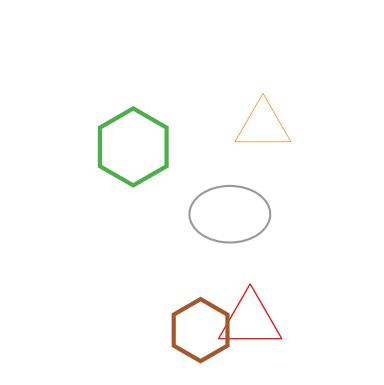[{"shape": "triangle", "thickness": 1, "radius": 0.47, "center": [0.65, 0.168]}, {"shape": "hexagon", "thickness": 3, "radius": 0.5, "center": [0.346, 0.618]}, {"shape": "triangle", "thickness": 0.5, "radius": 0.42, "center": [0.683, 0.674]}, {"shape": "hexagon", "thickness": 3, "radius": 0.4, "center": [0.521, 0.143]}, {"shape": "oval", "thickness": 1.5, "radius": 0.53, "center": [0.597, 0.444]}]